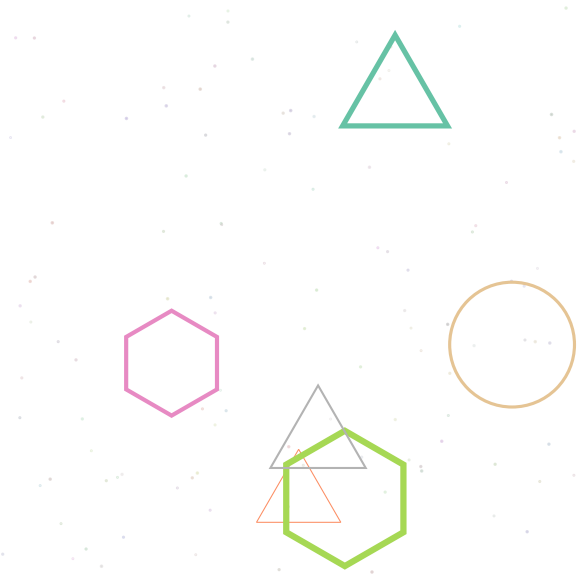[{"shape": "triangle", "thickness": 2.5, "radius": 0.52, "center": [0.684, 0.834]}, {"shape": "triangle", "thickness": 0.5, "radius": 0.42, "center": [0.517, 0.137]}, {"shape": "hexagon", "thickness": 2, "radius": 0.45, "center": [0.297, 0.37]}, {"shape": "hexagon", "thickness": 3, "radius": 0.59, "center": [0.597, 0.136]}, {"shape": "circle", "thickness": 1.5, "radius": 0.54, "center": [0.887, 0.402]}, {"shape": "triangle", "thickness": 1, "radius": 0.48, "center": [0.551, 0.236]}]